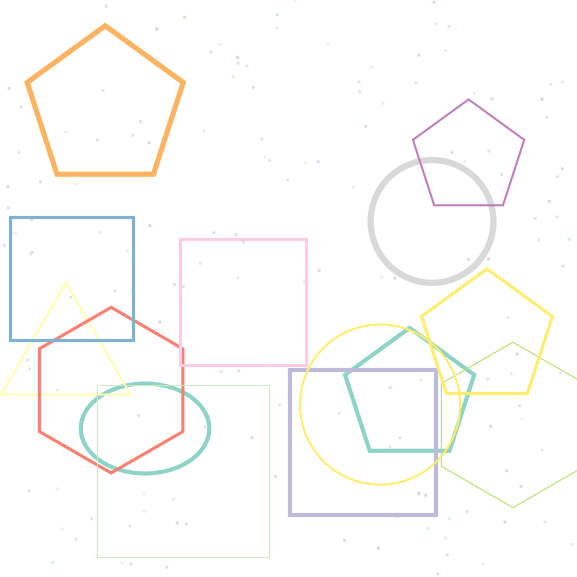[{"shape": "oval", "thickness": 2, "radius": 0.56, "center": [0.251, 0.257]}, {"shape": "pentagon", "thickness": 2, "radius": 0.59, "center": [0.709, 0.314]}, {"shape": "triangle", "thickness": 1, "radius": 0.65, "center": [0.114, 0.381]}, {"shape": "square", "thickness": 2, "radius": 0.63, "center": [0.628, 0.233]}, {"shape": "hexagon", "thickness": 1.5, "radius": 0.72, "center": [0.192, 0.324]}, {"shape": "square", "thickness": 1.5, "radius": 0.53, "center": [0.123, 0.517]}, {"shape": "pentagon", "thickness": 2.5, "radius": 0.71, "center": [0.182, 0.812]}, {"shape": "hexagon", "thickness": 0.5, "radius": 0.72, "center": [0.888, 0.263]}, {"shape": "square", "thickness": 1.5, "radius": 0.55, "center": [0.421, 0.476]}, {"shape": "circle", "thickness": 3, "radius": 0.53, "center": [0.748, 0.616]}, {"shape": "pentagon", "thickness": 1, "radius": 0.51, "center": [0.811, 0.726]}, {"shape": "square", "thickness": 0.5, "radius": 0.74, "center": [0.318, 0.183]}, {"shape": "circle", "thickness": 1, "radius": 0.69, "center": [0.658, 0.299]}, {"shape": "pentagon", "thickness": 1.5, "radius": 0.6, "center": [0.843, 0.414]}]